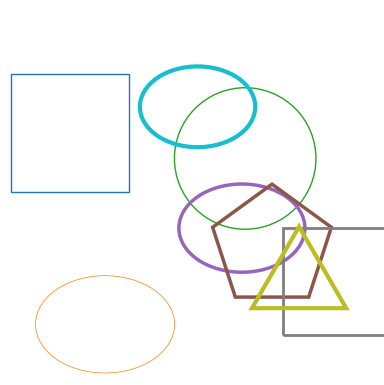[{"shape": "square", "thickness": 1, "radius": 0.76, "center": [0.182, 0.654]}, {"shape": "oval", "thickness": 0.5, "radius": 0.9, "center": [0.273, 0.157]}, {"shape": "circle", "thickness": 1, "radius": 0.92, "center": [0.637, 0.588]}, {"shape": "oval", "thickness": 2.5, "radius": 0.82, "center": [0.628, 0.407]}, {"shape": "pentagon", "thickness": 2.5, "radius": 0.81, "center": [0.706, 0.36]}, {"shape": "square", "thickness": 2, "radius": 0.69, "center": [0.875, 0.269]}, {"shape": "triangle", "thickness": 3, "radius": 0.71, "center": [0.777, 0.27]}, {"shape": "oval", "thickness": 3, "radius": 0.75, "center": [0.513, 0.723]}]